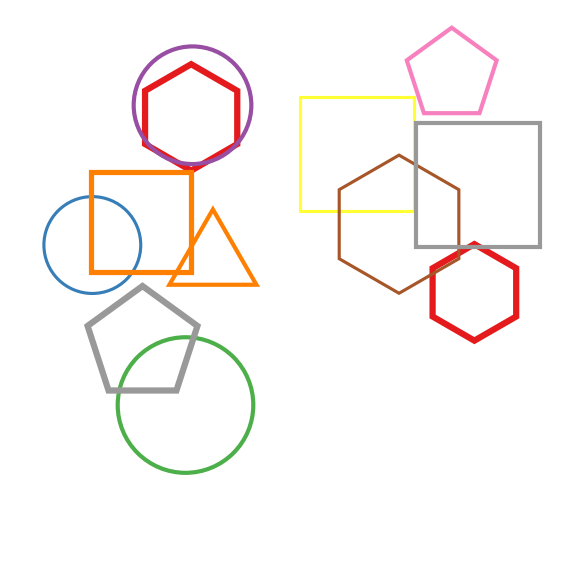[{"shape": "hexagon", "thickness": 3, "radius": 0.42, "center": [0.821, 0.493]}, {"shape": "hexagon", "thickness": 3, "radius": 0.46, "center": [0.331, 0.796]}, {"shape": "circle", "thickness": 1.5, "radius": 0.42, "center": [0.16, 0.575]}, {"shape": "circle", "thickness": 2, "radius": 0.59, "center": [0.321, 0.298]}, {"shape": "circle", "thickness": 2, "radius": 0.51, "center": [0.333, 0.817]}, {"shape": "square", "thickness": 2.5, "radius": 0.43, "center": [0.244, 0.614]}, {"shape": "triangle", "thickness": 2, "radius": 0.43, "center": [0.369, 0.55]}, {"shape": "square", "thickness": 1.5, "radius": 0.49, "center": [0.617, 0.732]}, {"shape": "hexagon", "thickness": 1.5, "radius": 0.6, "center": [0.691, 0.611]}, {"shape": "pentagon", "thickness": 2, "radius": 0.41, "center": [0.782, 0.869]}, {"shape": "square", "thickness": 2, "radius": 0.54, "center": [0.827, 0.679]}, {"shape": "pentagon", "thickness": 3, "radius": 0.5, "center": [0.247, 0.404]}]